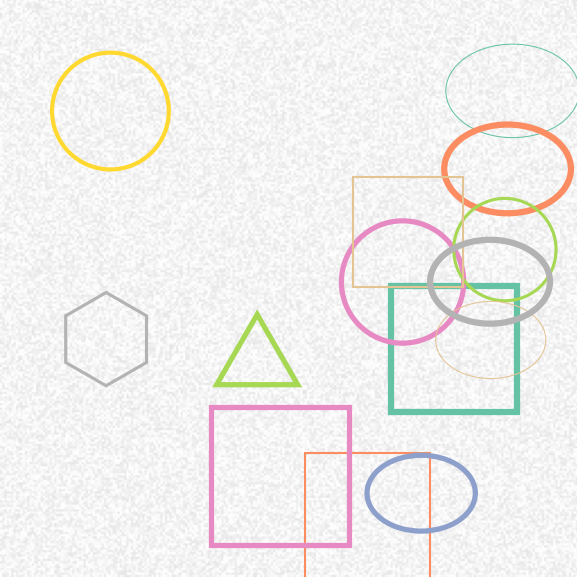[{"shape": "square", "thickness": 3, "radius": 0.54, "center": [0.786, 0.395]}, {"shape": "oval", "thickness": 0.5, "radius": 0.58, "center": [0.888, 0.842]}, {"shape": "square", "thickness": 1, "radius": 0.54, "center": [0.637, 0.105]}, {"shape": "oval", "thickness": 3, "radius": 0.55, "center": [0.879, 0.707]}, {"shape": "oval", "thickness": 2.5, "radius": 0.47, "center": [0.729, 0.145]}, {"shape": "circle", "thickness": 2.5, "radius": 0.53, "center": [0.697, 0.511]}, {"shape": "square", "thickness": 2.5, "radius": 0.6, "center": [0.485, 0.175]}, {"shape": "circle", "thickness": 1.5, "radius": 0.44, "center": [0.874, 0.567]}, {"shape": "triangle", "thickness": 2.5, "radius": 0.41, "center": [0.445, 0.374]}, {"shape": "circle", "thickness": 2, "radius": 0.51, "center": [0.191, 0.807]}, {"shape": "oval", "thickness": 0.5, "radius": 0.48, "center": [0.85, 0.41]}, {"shape": "square", "thickness": 1, "radius": 0.47, "center": [0.707, 0.597]}, {"shape": "oval", "thickness": 3, "radius": 0.52, "center": [0.849, 0.511]}, {"shape": "hexagon", "thickness": 1.5, "radius": 0.4, "center": [0.184, 0.412]}]